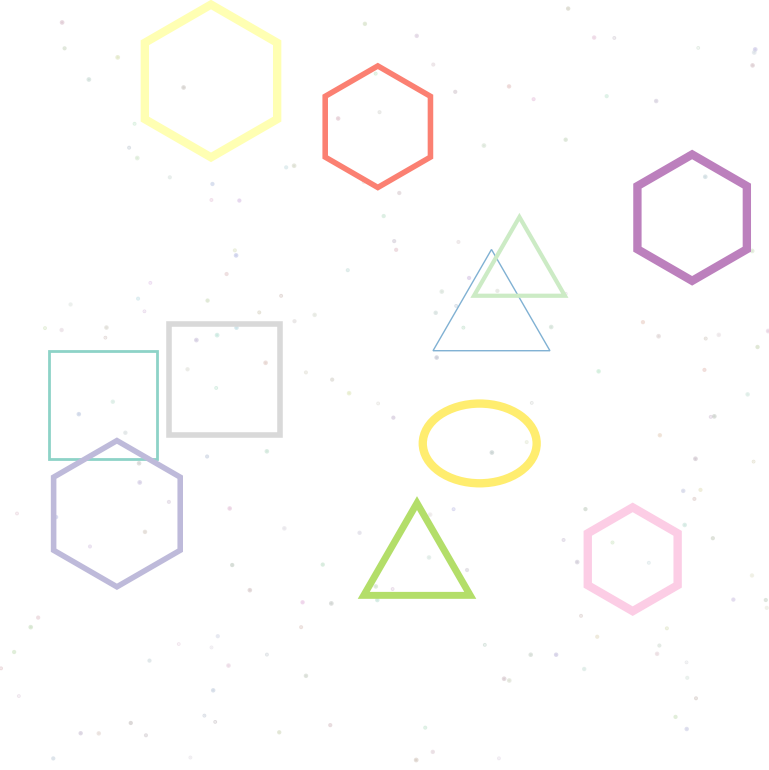[{"shape": "square", "thickness": 1, "radius": 0.35, "center": [0.134, 0.474]}, {"shape": "hexagon", "thickness": 3, "radius": 0.5, "center": [0.274, 0.895]}, {"shape": "hexagon", "thickness": 2, "radius": 0.47, "center": [0.152, 0.333]}, {"shape": "hexagon", "thickness": 2, "radius": 0.39, "center": [0.491, 0.835]}, {"shape": "triangle", "thickness": 0.5, "radius": 0.44, "center": [0.638, 0.588]}, {"shape": "triangle", "thickness": 2.5, "radius": 0.4, "center": [0.542, 0.267]}, {"shape": "hexagon", "thickness": 3, "radius": 0.34, "center": [0.822, 0.274]}, {"shape": "square", "thickness": 2, "radius": 0.36, "center": [0.292, 0.507]}, {"shape": "hexagon", "thickness": 3, "radius": 0.41, "center": [0.899, 0.717]}, {"shape": "triangle", "thickness": 1.5, "radius": 0.34, "center": [0.675, 0.65]}, {"shape": "oval", "thickness": 3, "radius": 0.37, "center": [0.623, 0.424]}]